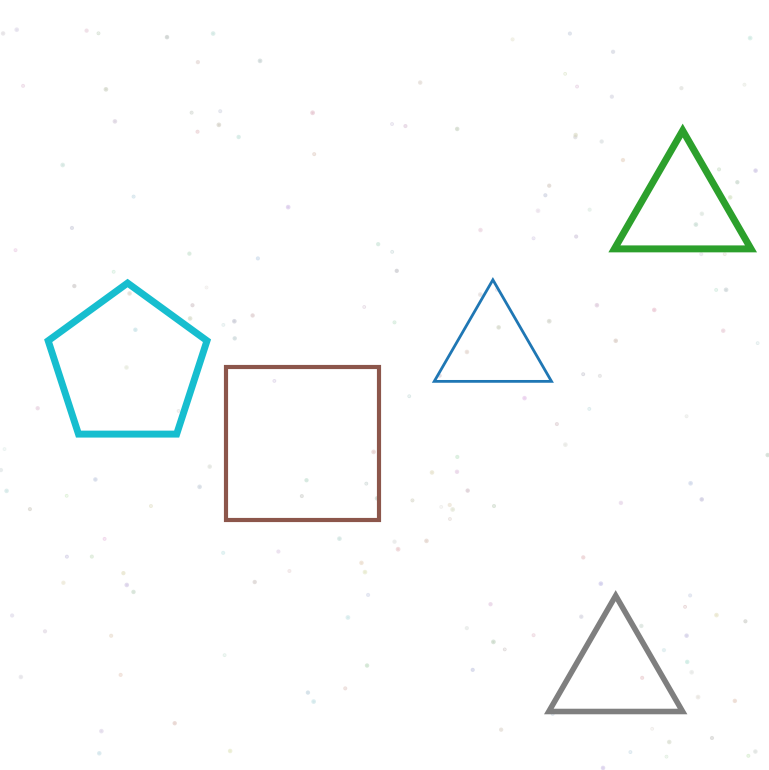[{"shape": "triangle", "thickness": 1, "radius": 0.44, "center": [0.64, 0.549]}, {"shape": "triangle", "thickness": 2.5, "radius": 0.51, "center": [0.887, 0.728]}, {"shape": "square", "thickness": 1.5, "radius": 0.5, "center": [0.393, 0.424]}, {"shape": "triangle", "thickness": 2, "radius": 0.5, "center": [0.8, 0.126]}, {"shape": "pentagon", "thickness": 2.5, "radius": 0.54, "center": [0.166, 0.524]}]